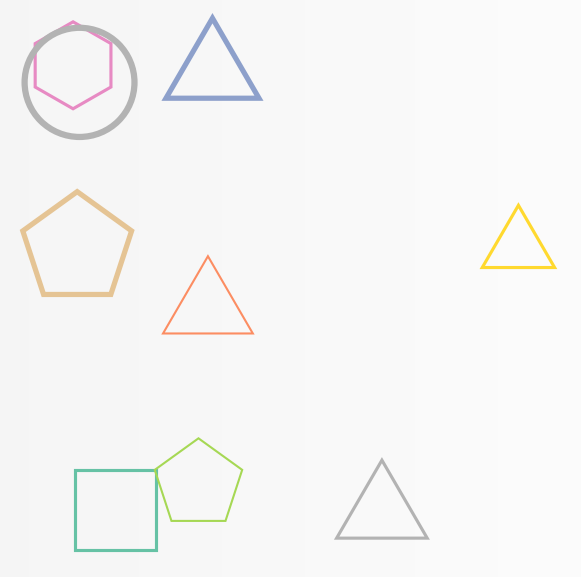[{"shape": "square", "thickness": 1.5, "radius": 0.35, "center": [0.199, 0.116]}, {"shape": "triangle", "thickness": 1, "radius": 0.45, "center": [0.358, 0.466]}, {"shape": "triangle", "thickness": 2.5, "radius": 0.46, "center": [0.366, 0.875]}, {"shape": "hexagon", "thickness": 1.5, "radius": 0.38, "center": [0.126, 0.886]}, {"shape": "pentagon", "thickness": 1, "radius": 0.4, "center": [0.341, 0.161]}, {"shape": "triangle", "thickness": 1.5, "radius": 0.36, "center": [0.892, 0.572]}, {"shape": "pentagon", "thickness": 2.5, "radius": 0.49, "center": [0.133, 0.569]}, {"shape": "circle", "thickness": 3, "radius": 0.47, "center": [0.137, 0.856]}, {"shape": "triangle", "thickness": 1.5, "radius": 0.45, "center": [0.657, 0.112]}]